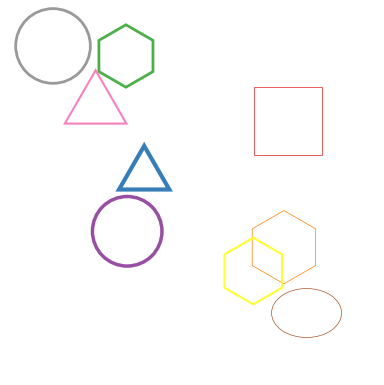[{"shape": "square", "thickness": 0.5, "radius": 0.44, "center": [0.749, 0.686]}, {"shape": "triangle", "thickness": 3, "radius": 0.38, "center": [0.374, 0.546]}, {"shape": "hexagon", "thickness": 2, "radius": 0.41, "center": [0.327, 0.855]}, {"shape": "circle", "thickness": 2.5, "radius": 0.45, "center": [0.33, 0.399]}, {"shape": "hexagon", "thickness": 0.5, "radius": 0.48, "center": [0.737, 0.358]}, {"shape": "hexagon", "thickness": 1.5, "radius": 0.43, "center": [0.658, 0.296]}, {"shape": "oval", "thickness": 0.5, "radius": 0.45, "center": [0.796, 0.187]}, {"shape": "triangle", "thickness": 1.5, "radius": 0.46, "center": [0.248, 0.725]}, {"shape": "circle", "thickness": 2, "radius": 0.48, "center": [0.138, 0.881]}]